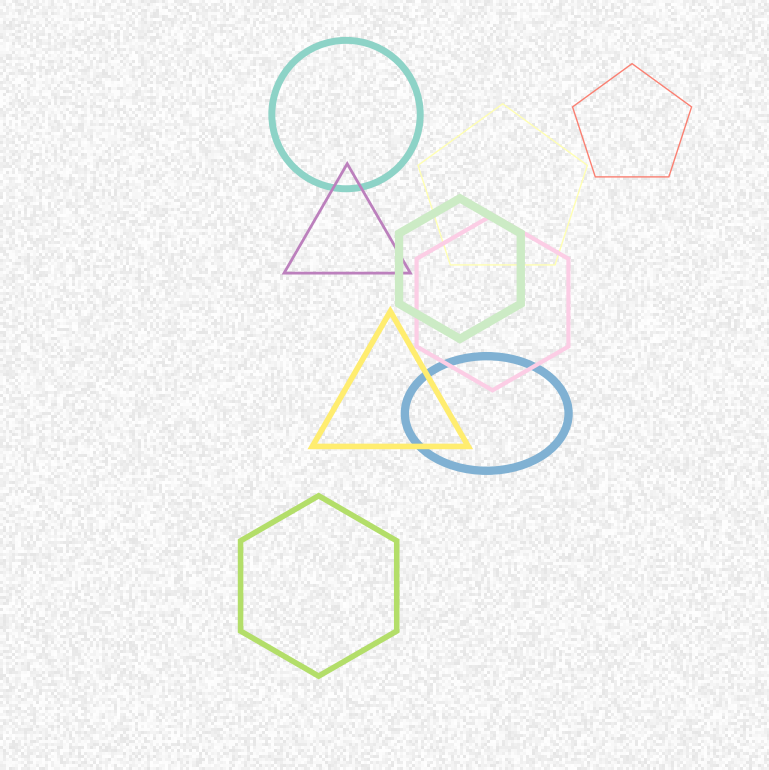[{"shape": "circle", "thickness": 2.5, "radius": 0.48, "center": [0.449, 0.851]}, {"shape": "pentagon", "thickness": 0.5, "radius": 0.58, "center": [0.653, 0.749]}, {"shape": "pentagon", "thickness": 0.5, "radius": 0.41, "center": [0.821, 0.836]}, {"shape": "oval", "thickness": 3, "radius": 0.53, "center": [0.632, 0.463]}, {"shape": "hexagon", "thickness": 2, "radius": 0.59, "center": [0.414, 0.239]}, {"shape": "hexagon", "thickness": 1.5, "radius": 0.57, "center": [0.64, 0.607]}, {"shape": "triangle", "thickness": 1, "radius": 0.47, "center": [0.451, 0.693]}, {"shape": "hexagon", "thickness": 3, "radius": 0.46, "center": [0.597, 0.651]}, {"shape": "triangle", "thickness": 2, "radius": 0.58, "center": [0.507, 0.479]}]